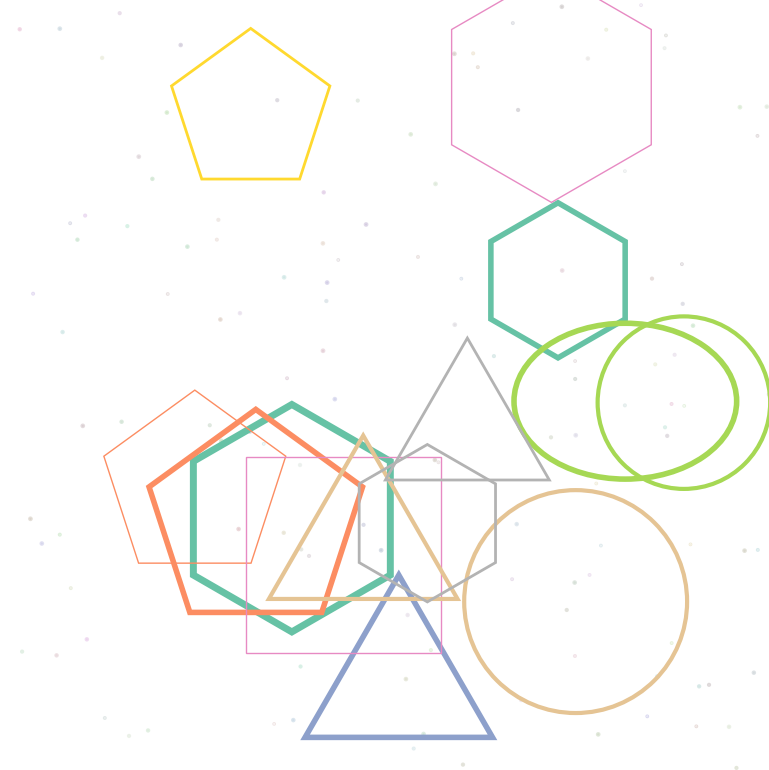[{"shape": "hexagon", "thickness": 2.5, "radius": 0.74, "center": [0.379, 0.327]}, {"shape": "hexagon", "thickness": 2, "radius": 0.5, "center": [0.725, 0.636]}, {"shape": "pentagon", "thickness": 0.5, "radius": 0.62, "center": [0.253, 0.369]}, {"shape": "pentagon", "thickness": 2, "radius": 0.73, "center": [0.332, 0.323]}, {"shape": "triangle", "thickness": 2, "radius": 0.7, "center": [0.518, 0.113]}, {"shape": "square", "thickness": 0.5, "radius": 0.63, "center": [0.446, 0.279]}, {"shape": "hexagon", "thickness": 0.5, "radius": 0.75, "center": [0.716, 0.887]}, {"shape": "oval", "thickness": 2, "radius": 0.72, "center": [0.812, 0.479]}, {"shape": "circle", "thickness": 1.5, "radius": 0.56, "center": [0.888, 0.477]}, {"shape": "pentagon", "thickness": 1, "radius": 0.54, "center": [0.326, 0.855]}, {"shape": "circle", "thickness": 1.5, "radius": 0.72, "center": [0.748, 0.219]}, {"shape": "triangle", "thickness": 1.5, "radius": 0.71, "center": [0.472, 0.293]}, {"shape": "hexagon", "thickness": 1, "radius": 0.51, "center": [0.555, 0.321]}, {"shape": "triangle", "thickness": 1, "radius": 0.61, "center": [0.607, 0.438]}]